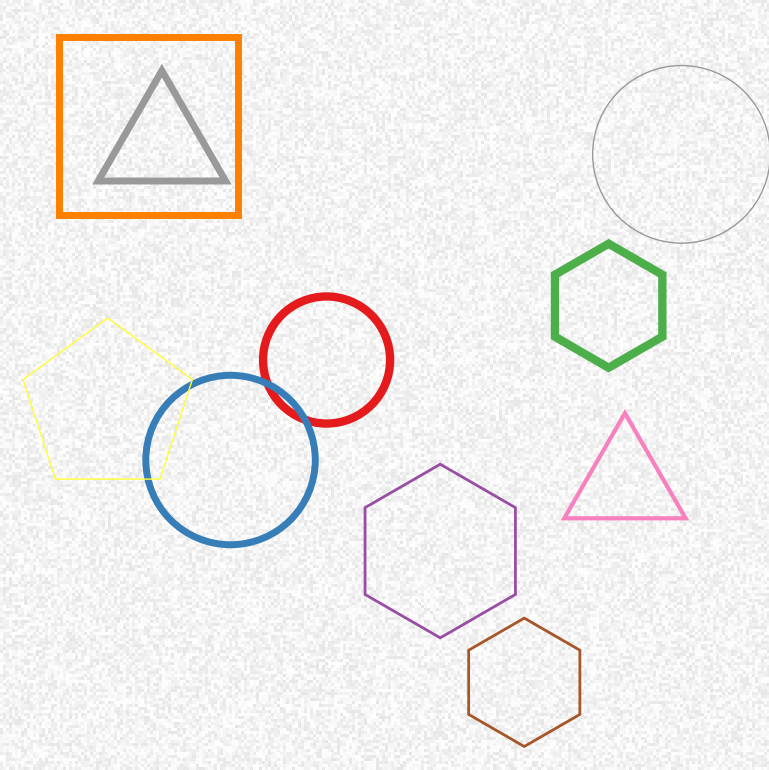[{"shape": "circle", "thickness": 3, "radius": 0.41, "center": [0.424, 0.532]}, {"shape": "circle", "thickness": 2.5, "radius": 0.55, "center": [0.299, 0.403]}, {"shape": "hexagon", "thickness": 3, "radius": 0.4, "center": [0.79, 0.603]}, {"shape": "hexagon", "thickness": 1, "radius": 0.56, "center": [0.572, 0.284]}, {"shape": "square", "thickness": 2.5, "radius": 0.58, "center": [0.193, 0.836]}, {"shape": "pentagon", "thickness": 0.5, "radius": 0.58, "center": [0.14, 0.471]}, {"shape": "hexagon", "thickness": 1, "radius": 0.42, "center": [0.681, 0.114]}, {"shape": "triangle", "thickness": 1.5, "radius": 0.46, "center": [0.812, 0.372]}, {"shape": "triangle", "thickness": 2.5, "radius": 0.48, "center": [0.21, 0.813]}, {"shape": "circle", "thickness": 0.5, "radius": 0.58, "center": [0.885, 0.8]}]